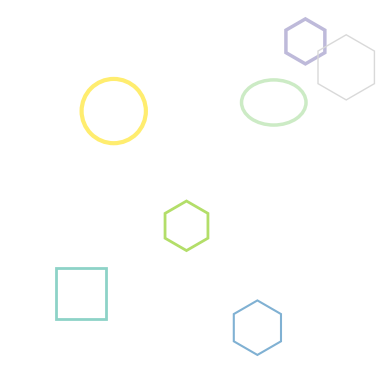[{"shape": "square", "thickness": 2, "radius": 0.33, "center": [0.21, 0.238]}, {"shape": "hexagon", "thickness": 2.5, "radius": 0.29, "center": [0.793, 0.892]}, {"shape": "hexagon", "thickness": 1.5, "radius": 0.35, "center": [0.669, 0.149]}, {"shape": "hexagon", "thickness": 2, "radius": 0.32, "center": [0.484, 0.414]}, {"shape": "hexagon", "thickness": 1, "radius": 0.42, "center": [0.899, 0.825]}, {"shape": "oval", "thickness": 2.5, "radius": 0.42, "center": [0.711, 0.734]}, {"shape": "circle", "thickness": 3, "radius": 0.42, "center": [0.295, 0.712]}]